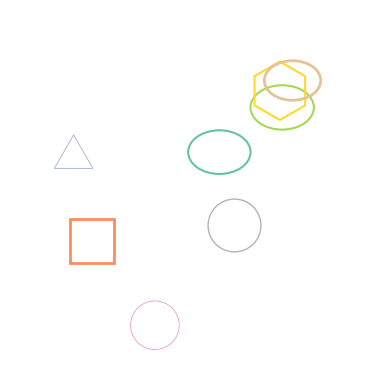[{"shape": "oval", "thickness": 1.5, "radius": 0.41, "center": [0.57, 0.605]}, {"shape": "square", "thickness": 2, "radius": 0.29, "center": [0.24, 0.373]}, {"shape": "triangle", "thickness": 0.5, "radius": 0.29, "center": [0.191, 0.592]}, {"shape": "circle", "thickness": 0.5, "radius": 0.32, "center": [0.402, 0.155]}, {"shape": "oval", "thickness": 1.5, "radius": 0.41, "center": [0.733, 0.721]}, {"shape": "hexagon", "thickness": 1.5, "radius": 0.38, "center": [0.727, 0.764]}, {"shape": "oval", "thickness": 2, "radius": 0.37, "center": [0.76, 0.791]}, {"shape": "circle", "thickness": 1, "radius": 0.34, "center": [0.609, 0.414]}]